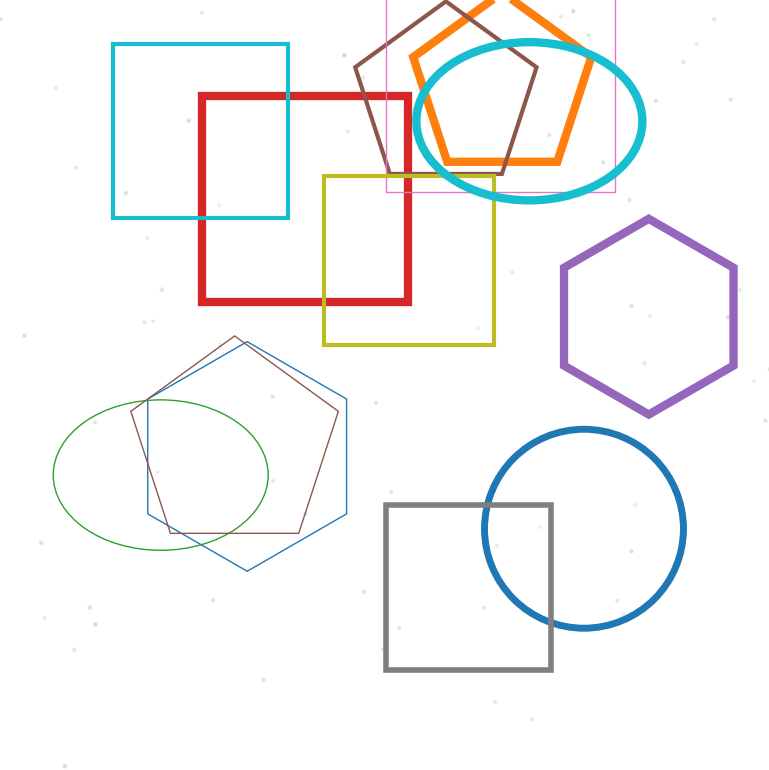[{"shape": "circle", "thickness": 2.5, "radius": 0.65, "center": [0.758, 0.313]}, {"shape": "hexagon", "thickness": 0.5, "radius": 0.75, "center": [0.321, 0.407]}, {"shape": "pentagon", "thickness": 3, "radius": 0.61, "center": [0.652, 0.888]}, {"shape": "oval", "thickness": 0.5, "radius": 0.7, "center": [0.209, 0.383]}, {"shape": "square", "thickness": 3, "radius": 0.67, "center": [0.396, 0.741]}, {"shape": "hexagon", "thickness": 3, "radius": 0.64, "center": [0.843, 0.589]}, {"shape": "pentagon", "thickness": 1.5, "radius": 0.62, "center": [0.579, 0.874]}, {"shape": "pentagon", "thickness": 0.5, "radius": 0.71, "center": [0.305, 0.422]}, {"shape": "square", "thickness": 0.5, "radius": 0.74, "center": [0.651, 0.899]}, {"shape": "square", "thickness": 2, "radius": 0.54, "center": [0.609, 0.237]}, {"shape": "square", "thickness": 1.5, "radius": 0.55, "center": [0.531, 0.662]}, {"shape": "square", "thickness": 1.5, "radius": 0.57, "center": [0.261, 0.83]}, {"shape": "oval", "thickness": 3, "radius": 0.73, "center": [0.688, 0.843]}]